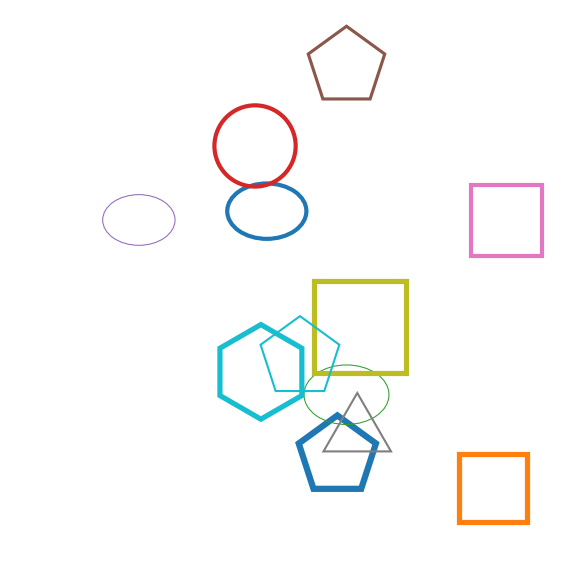[{"shape": "oval", "thickness": 2, "radius": 0.34, "center": [0.462, 0.633]}, {"shape": "pentagon", "thickness": 3, "radius": 0.35, "center": [0.584, 0.21]}, {"shape": "square", "thickness": 2.5, "radius": 0.29, "center": [0.853, 0.154]}, {"shape": "oval", "thickness": 0.5, "radius": 0.37, "center": [0.6, 0.316]}, {"shape": "circle", "thickness": 2, "radius": 0.35, "center": [0.442, 0.746]}, {"shape": "oval", "thickness": 0.5, "radius": 0.31, "center": [0.24, 0.618]}, {"shape": "pentagon", "thickness": 1.5, "radius": 0.35, "center": [0.6, 0.884]}, {"shape": "square", "thickness": 2, "radius": 0.31, "center": [0.878, 0.618]}, {"shape": "triangle", "thickness": 1, "radius": 0.34, "center": [0.619, 0.251]}, {"shape": "square", "thickness": 2.5, "radius": 0.4, "center": [0.624, 0.433]}, {"shape": "hexagon", "thickness": 2.5, "radius": 0.41, "center": [0.452, 0.355]}, {"shape": "pentagon", "thickness": 1, "radius": 0.36, "center": [0.519, 0.38]}]